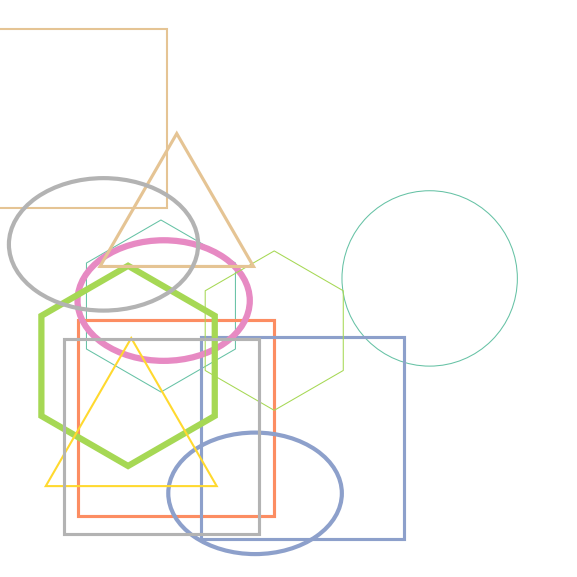[{"shape": "circle", "thickness": 0.5, "radius": 0.76, "center": [0.744, 0.517]}, {"shape": "hexagon", "thickness": 0.5, "radius": 0.74, "center": [0.279, 0.469]}, {"shape": "square", "thickness": 1.5, "radius": 0.85, "center": [0.306, 0.275]}, {"shape": "oval", "thickness": 2, "radius": 0.75, "center": [0.442, 0.145]}, {"shape": "square", "thickness": 1.5, "radius": 0.88, "center": [0.523, 0.241]}, {"shape": "oval", "thickness": 3, "radius": 0.75, "center": [0.283, 0.479]}, {"shape": "hexagon", "thickness": 0.5, "radius": 0.69, "center": [0.475, 0.427]}, {"shape": "hexagon", "thickness": 3, "radius": 0.87, "center": [0.222, 0.366]}, {"shape": "triangle", "thickness": 1, "radius": 0.85, "center": [0.227, 0.243]}, {"shape": "square", "thickness": 1, "radius": 0.78, "center": [0.133, 0.794]}, {"shape": "triangle", "thickness": 1.5, "radius": 0.77, "center": [0.306, 0.614]}, {"shape": "square", "thickness": 1.5, "radius": 0.85, "center": [0.28, 0.243]}, {"shape": "oval", "thickness": 2, "radius": 0.82, "center": [0.179, 0.576]}]